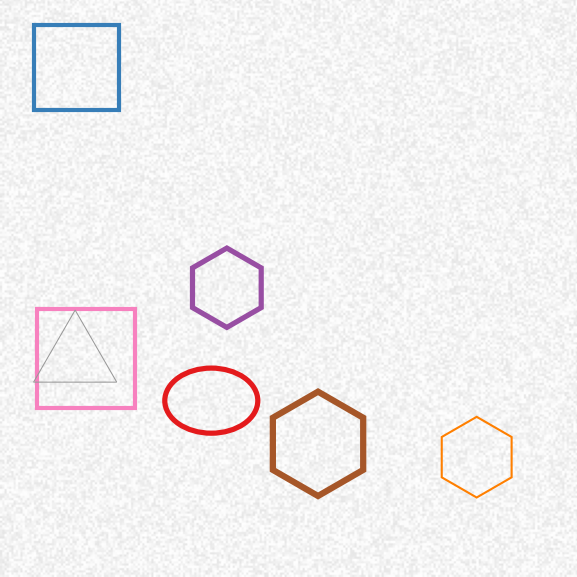[{"shape": "oval", "thickness": 2.5, "radius": 0.4, "center": [0.366, 0.305]}, {"shape": "square", "thickness": 2, "radius": 0.37, "center": [0.132, 0.882]}, {"shape": "hexagon", "thickness": 2.5, "radius": 0.34, "center": [0.393, 0.501]}, {"shape": "hexagon", "thickness": 1, "radius": 0.35, "center": [0.825, 0.208]}, {"shape": "hexagon", "thickness": 3, "radius": 0.45, "center": [0.551, 0.231]}, {"shape": "square", "thickness": 2, "radius": 0.43, "center": [0.149, 0.378]}, {"shape": "triangle", "thickness": 0.5, "radius": 0.42, "center": [0.13, 0.379]}]